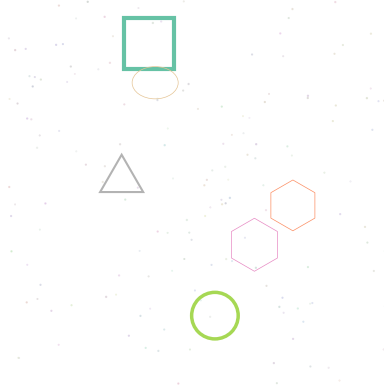[{"shape": "square", "thickness": 3, "radius": 0.33, "center": [0.387, 0.887]}, {"shape": "hexagon", "thickness": 0.5, "radius": 0.33, "center": [0.761, 0.466]}, {"shape": "hexagon", "thickness": 0.5, "radius": 0.34, "center": [0.661, 0.364]}, {"shape": "circle", "thickness": 2.5, "radius": 0.3, "center": [0.558, 0.18]}, {"shape": "oval", "thickness": 0.5, "radius": 0.3, "center": [0.403, 0.785]}, {"shape": "triangle", "thickness": 1.5, "radius": 0.32, "center": [0.316, 0.533]}]